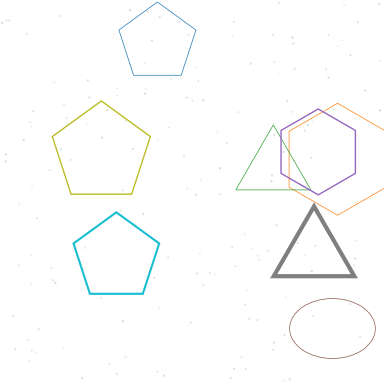[{"shape": "pentagon", "thickness": 0.5, "radius": 0.53, "center": [0.409, 0.89]}, {"shape": "hexagon", "thickness": 0.5, "radius": 0.73, "center": [0.877, 0.586]}, {"shape": "triangle", "thickness": 0.5, "radius": 0.56, "center": [0.71, 0.563]}, {"shape": "hexagon", "thickness": 1, "radius": 0.56, "center": [0.827, 0.605]}, {"shape": "oval", "thickness": 0.5, "radius": 0.56, "center": [0.864, 0.147]}, {"shape": "triangle", "thickness": 3, "radius": 0.6, "center": [0.816, 0.343]}, {"shape": "pentagon", "thickness": 1, "radius": 0.67, "center": [0.263, 0.604]}, {"shape": "pentagon", "thickness": 1.5, "radius": 0.58, "center": [0.302, 0.332]}]